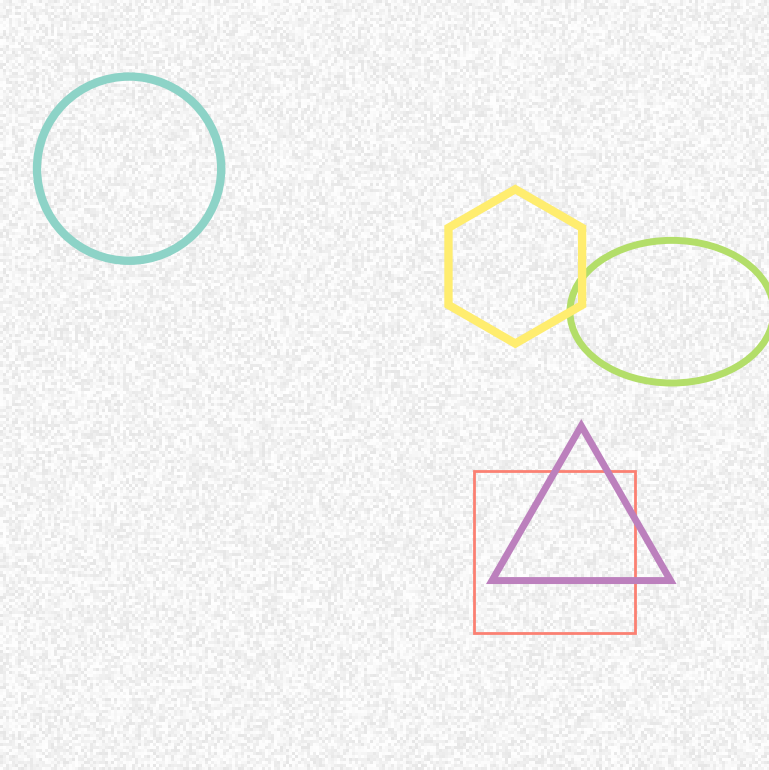[{"shape": "circle", "thickness": 3, "radius": 0.6, "center": [0.168, 0.781]}, {"shape": "square", "thickness": 1, "radius": 0.52, "center": [0.72, 0.283]}, {"shape": "oval", "thickness": 2.5, "radius": 0.66, "center": [0.873, 0.595]}, {"shape": "triangle", "thickness": 2.5, "radius": 0.67, "center": [0.755, 0.313]}, {"shape": "hexagon", "thickness": 3, "radius": 0.5, "center": [0.669, 0.654]}]